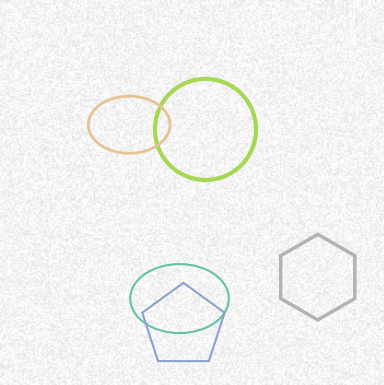[{"shape": "oval", "thickness": 1.5, "radius": 0.64, "center": [0.466, 0.224]}, {"shape": "pentagon", "thickness": 1.5, "radius": 0.56, "center": [0.476, 0.153]}, {"shape": "circle", "thickness": 3, "radius": 0.66, "center": [0.534, 0.664]}, {"shape": "oval", "thickness": 2, "radius": 0.53, "center": [0.336, 0.676]}, {"shape": "hexagon", "thickness": 2.5, "radius": 0.56, "center": [0.825, 0.28]}]